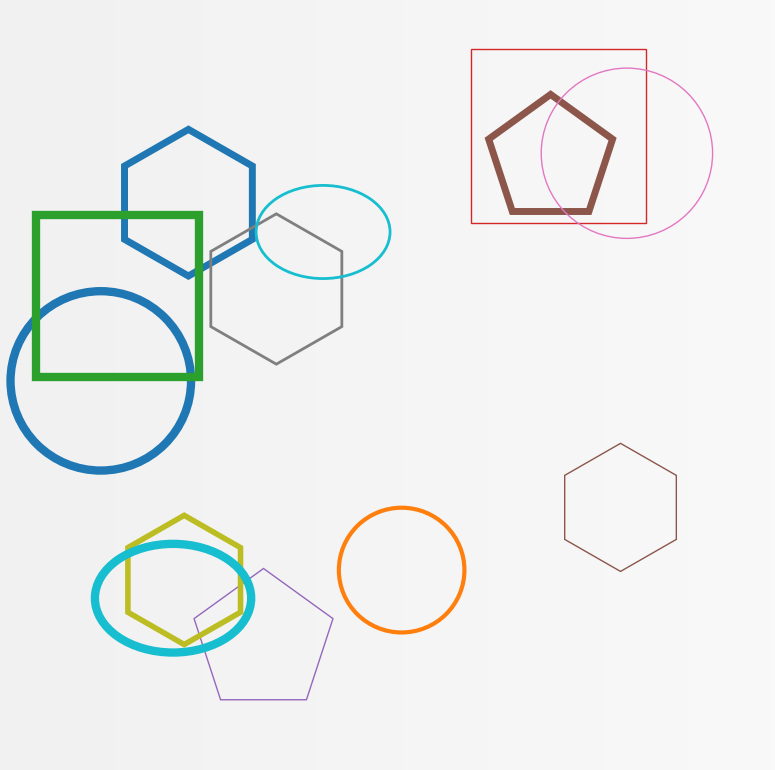[{"shape": "circle", "thickness": 3, "radius": 0.58, "center": [0.13, 0.505]}, {"shape": "hexagon", "thickness": 2.5, "radius": 0.48, "center": [0.243, 0.737]}, {"shape": "circle", "thickness": 1.5, "radius": 0.41, "center": [0.518, 0.26]}, {"shape": "square", "thickness": 3, "radius": 0.53, "center": [0.152, 0.615]}, {"shape": "square", "thickness": 0.5, "radius": 0.56, "center": [0.721, 0.823]}, {"shape": "pentagon", "thickness": 0.5, "radius": 0.47, "center": [0.34, 0.167]}, {"shape": "hexagon", "thickness": 0.5, "radius": 0.42, "center": [0.801, 0.341]}, {"shape": "pentagon", "thickness": 2.5, "radius": 0.42, "center": [0.71, 0.793]}, {"shape": "circle", "thickness": 0.5, "radius": 0.55, "center": [0.809, 0.801]}, {"shape": "hexagon", "thickness": 1, "radius": 0.49, "center": [0.357, 0.625]}, {"shape": "hexagon", "thickness": 2, "radius": 0.42, "center": [0.238, 0.247]}, {"shape": "oval", "thickness": 1, "radius": 0.43, "center": [0.417, 0.699]}, {"shape": "oval", "thickness": 3, "radius": 0.5, "center": [0.223, 0.223]}]